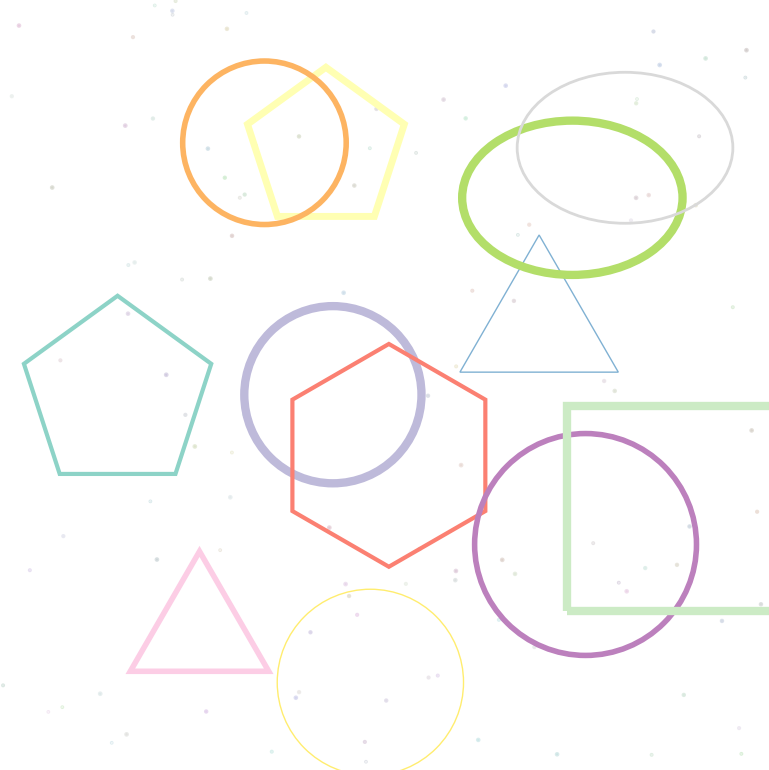[{"shape": "pentagon", "thickness": 1.5, "radius": 0.64, "center": [0.153, 0.488]}, {"shape": "pentagon", "thickness": 2.5, "radius": 0.54, "center": [0.423, 0.806]}, {"shape": "circle", "thickness": 3, "radius": 0.58, "center": [0.432, 0.487]}, {"shape": "hexagon", "thickness": 1.5, "radius": 0.72, "center": [0.505, 0.409]}, {"shape": "triangle", "thickness": 0.5, "radius": 0.59, "center": [0.7, 0.576]}, {"shape": "circle", "thickness": 2, "radius": 0.53, "center": [0.343, 0.815]}, {"shape": "oval", "thickness": 3, "radius": 0.72, "center": [0.743, 0.743]}, {"shape": "triangle", "thickness": 2, "radius": 0.52, "center": [0.259, 0.18]}, {"shape": "oval", "thickness": 1, "radius": 0.7, "center": [0.812, 0.808]}, {"shape": "circle", "thickness": 2, "radius": 0.72, "center": [0.76, 0.293]}, {"shape": "square", "thickness": 3, "radius": 0.67, "center": [0.87, 0.339]}, {"shape": "circle", "thickness": 0.5, "radius": 0.6, "center": [0.481, 0.114]}]